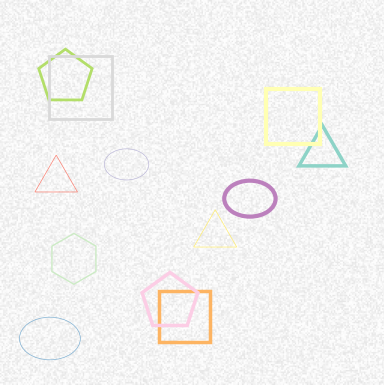[{"shape": "triangle", "thickness": 2.5, "radius": 0.35, "center": [0.837, 0.604]}, {"shape": "square", "thickness": 3, "radius": 0.35, "center": [0.761, 0.697]}, {"shape": "oval", "thickness": 0.5, "radius": 0.29, "center": [0.329, 0.573]}, {"shape": "triangle", "thickness": 0.5, "radius": 0.32, "center": [0.146, 0.533]}, {"shape": "oval", "thickness": 0.5, "radius": 0.4, "center": [0.13, 0.121]}, {"shape": "square", "thickness": 2.5, "radius": 0.34, "center": [0.479, 0.178]}, {"shape": "pentagon", "thickness": 2, "radius": 0.36, "center": [0.17, 0.799]}, {"shape": "pentagon", "thickness": 2.5, "radius": 0.38, "center": [0.441, 0.216]}, {"shape": "square", "thickness": 2, "radius": 0.41, "center": [0.208, 0.773]}, {"shape": "oval", "thickness": 3, "radius": 0.33, "center": [0.649, 0.484]}, {"shape": "hexagon", "thickness": 1, "radius": 0.33, "center": [0.192, 0.328]}, {"shape": "triangle", "thickness": 0.5, "radius": 0.32, "center": [0.559, 0.391]}]